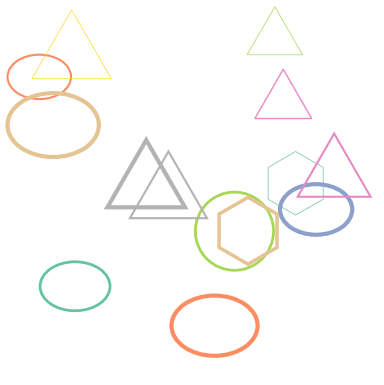[{"shape": "oval", "thickness": 2, "radius": 0.45, "center": [0.195, 0.256]}, {"shape": "hexagon", "thickness": 0.5, "radius": 0.41, "center": [0.768, 0.524]}, {"shape": "oval", "thickness": 3, "radius": 0.56, "center": [0.557, 0.154]}, {"shape": "oval", "thickness": 1.5, "radius": 0.41, "center": [0.102, 0.8]}, {"shape": "oval", "thickness": 3, "radius": 0.47, "center": [0.821, 0.456]}, {"shape": "triangle", "thickness": 1.5, "radius": 0.55, "center": [0.868, 0.544]}, {"shape": "triangle", "thickness": 1, "radius": 0.43, "center": [0.736, 0.735]}, {"shape": "circle", "thickness": 2, "radius": 0.51, "center": [0.609, 0.399]}, {"shape": "triangle", "thickness": 0.5, "radius": 0.42, "center": [0.714, 0.899]}, {"shape": "triangle", "thickness": 0.5, "radius": 0.59, "center": [0.186, 0.855]}, {"shape": "oval", "thickness": 3, "radius": 0.59, "center": [0.138, 0.675]}, {"shape": "hexagon", "thickness": 2.5, "radius": 0.43, "center": [0.644, 0.401]}, {"shape": "triangle", "thickness": 3, "radius": 0.58, "center": [0.38, 0.52]}, {"shape": "triangle", "thickness": 1.5, "radius": 0.58, "center": [0.438, 0.491]}]